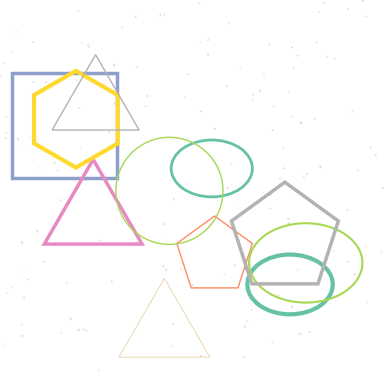[{"shape": "oval", "thickness": 2, "radius": 0.53, "center": [0.55, 0.562]}, {"shape": "oval", "thickness": 3, "radius": 0.55, "center": [0.753, 0.261]}, {"shape": "pentagon", "thickness": 1, "radius": 0.52, "center": [0.557, 0.336]}, {"shape": "square", "thickness": 2.5, "radius": 0.68, "center": [0.168, 0.674]}, {"shape": "triangle", "thickness": 2.5, "radius": 0.73, "center": [0.242, 0.439]}, {"shape": "oval", "thickness": 1.5, "radius": 0.74, "center": [0.794, 0.317]}, {"shape": "circle", "thickness": 1, "radius": 0.7, "center": [0.44, 0.504]}, {"shape": "hexagon", "thickness": 3, "radius": 0.63, "center": [0.197, 0.69]}, {"shape": "triangle", "thickness": 0.5, "radius": 0.68, "center": [0.427, 0.141]}, {"shape": "pentagon", "thickness": 2.5, "radius": 0.73, "center": [0.74, 0.381]}, {"shape": "triangle", "thickness": 1, "radius": 0.65, "center": [0.248, 0.727]}]